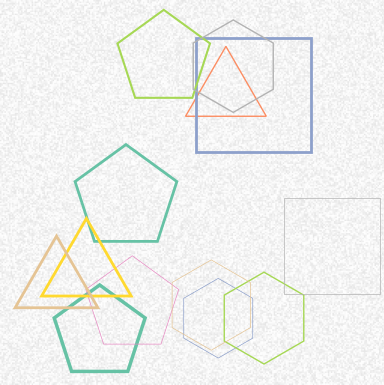[{"shape": "pentagon", "thickness": 2, "radius": 0.7, "center": [0.327, 0.485]}, {"shape": "pentagon", "thickness": 2.5, "radius": 0.62, "center": [0.259, 0.136]}, {"shape": "triangle", "thickness": 1, "radius": 0.61, "center": [0.587, 0.759]}, {"shape": "hexagon", "thickness": 0.5, "radius": 0.52, "center": [0.567, 0.173]}, {"shape": "square", "thickness": 2, "radius": 0.74, "center": [0.659, 0.753]}, {"shape": "pentagon", "thickness": 0.5, "radius": 0.63, "center": [0.344, 0.209]}, {"shape": "hexagon", "thickness": 1, "radius": 0.6, "center": [0.686, 0.174]}, {"shape": "pentagon", "thickness": 1.5, "radius": 0.63, "center": [0.425, 0.848]}, {"shape": "triangle", "thickness": 2, "radius": 0.67, "center": [0.224, 0.298]}, {"shape": "triangle", "thickness": 2, "radius": 0.62, "center": [0.147, 0.263]}, {"shape": "hexagon", "thickness": 0.5, "radius": 0.59, "center": [0.549, 0.208]}, {"shape": "hexagon", "thickness": 1, "radius": 0.6, "center": [0.606, 0.828]}, {"shape": "square", "thickness": 0.5, "radius": 0.62, "center": [0.861, 0.361]}]